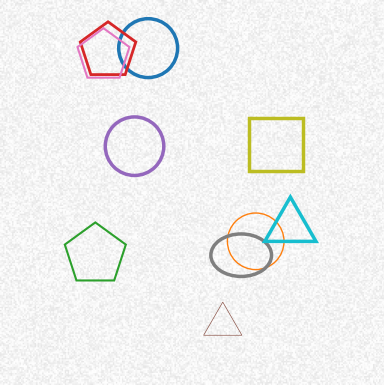[{"shape": "circle", "thickness": 2.5, "radius": 0.38, "center": [0.385, 0.875]}, {"shape": "circle", "thickness": 1, "radius": 0.37, "center": [0.664, 0.373]}, {"shape": "pentagon", "thickness": 1.5, "radius": 0.42, "center": [0.248, 0.339]}, {"shape": "pentagon", "thickness": 2, "radius": 0.38, "center": [0.281, 0.868]}, {"shape": "circle", "thickness": 2.5, "radius": 0.38, "center": [0.349, 0.62]}, {"shape": "triangle", "thickness": 0.5, "radius": 0.29, "center": [0.579, 0.158]}, {"shape": "pentagon", "thickness": 1.5, "radius": 0.35, "center": [0.269, 0.856]}, {"shape": "oval", "thickness": 2.5, "radius": 0.39, "center": [0.627, 0.337]}, {"shape": "square", "thickness": 2.5, "radius": 0.35, "center": [0.717, 0.624]}, {"shape": "triangle", "thickness": 2.5, "radius": 0.38, "center": [0.754, 0.411]}]